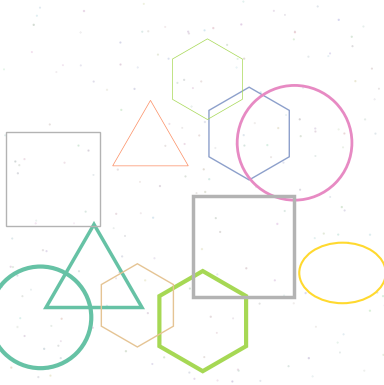[{"shape": "triangle", "thickness": 2.5, "radius": 0.72, "center": [0.244, 0.273]}, {"shape": "circle", "thickness": 3, "radius": 0.66, "center": [0.105, 0.176]}, {"shape": "triangle", "thickness": 0.5, "radius": 0.57, "center": [0.391, 0.626]}, {"shape": "hexagon", "thickness": 1, "radius": 0.6, "center": [0.647, 0.653]}, {"shape": "circle", "thickness": 2, "radius": 0.74, "center": [0.765, 0.629]}, {"shape": "hexagon", "thickness": 3, "radius": 0.65, "center": [0.527, 0.166]}, {"shape": "hexagon", "thickness": 0.5, "radius": 0.52, "center": [0.539, 0.794]}, {"shape": "oval", "thickness": 1.5, "radius": 0.56, "center": [0.89, 0.291]}, {"shape": "hexagon", "thickness": 1, "radius": 0.54, "center": [0.357, 0.207]}, {"shape": "square", "thickness": 2.5, "radius": 0.66, "center": [0.633, 0.359]}, {"shape": "square", "thickness": 1, "radius": 0.61, "center": [0.138, 0.535]}]